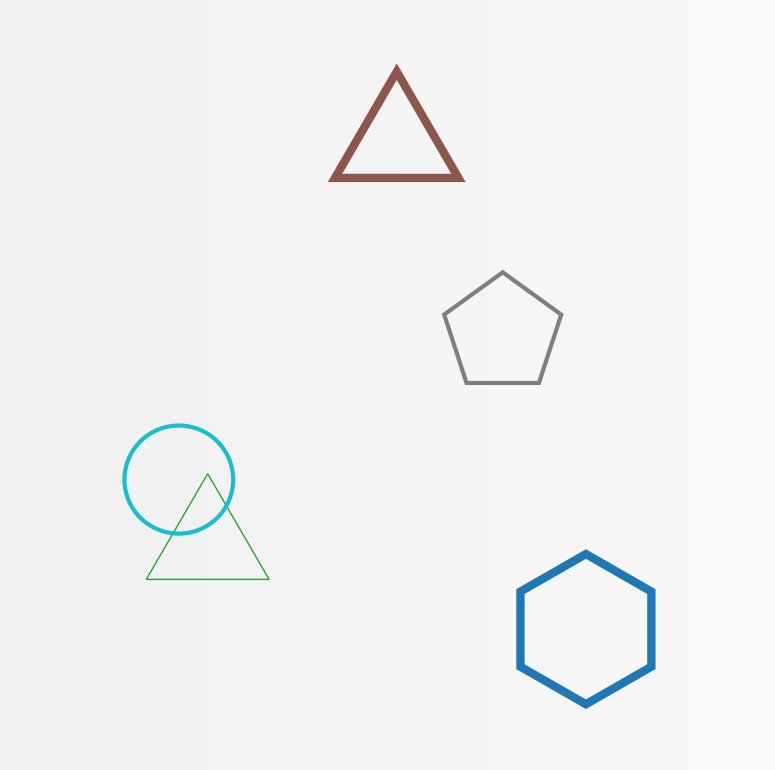[{"shape": "hexagon", "thickness": 3, "radius": 0.49, "center": [0.756, 0.183]}, {"shape": "triangle", "thickness": 0.5, "radius": 0.46, "center": [0.268, 0.293]}, {"shape": "triangle", "thickness": 3, "radius": 0.46, "center": [0.512, 0.815]}, {"shape": "pentagon", "thickness": 1.5, "radius": 0.4, "center": [0.649, 0.567]}, {"shape": "circle", "thickness": 1.5, "radius": 0.35, "center": [0.231, 0.377]}]